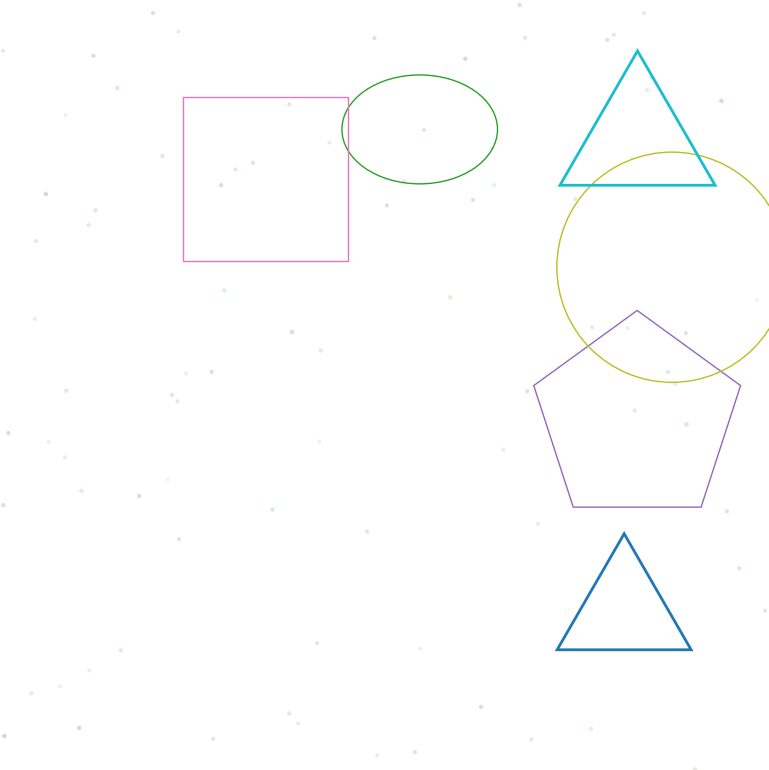[{"shape": "triangle", "thickness": 1, "radius": 0.5, "center": [0.811, 0.206]}, {"shape": "oval", "thickness": 0.5, "radius": 0.51, "center": [0.545, 0.832]}, {"shape": "pentagon", "thickness": 0.5, "radius": 0.71, "center": [0.827, 0.456]}, {"shape": "square", "thickness": 0.5, "radius": 0.53, "center": [0.345, 0.768]}, {"shape": "circle", "thickness": 0.5, "radius": 0.75, "center": [0.873, 0.653]}, {"shape": "triangle", "thickness": 1, "radius": 0.58, "center": [0.828, 0.818]}]